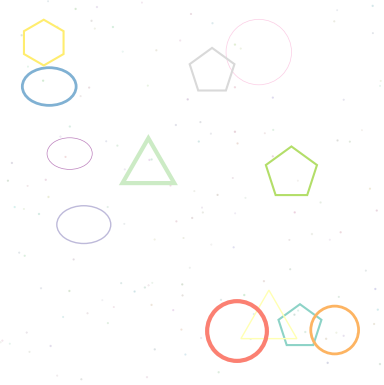[{"shape": "pentagon", "thickness": 1.5, "radius": 0.29, "center": [0.779, 0.151]}, {"shape": "triangle", "thickness": 1, "radius": 0.42, "center": [0.698, 0.162]}, {"shape": "oval", "thickness": 1, "radius": 0.35, "center": [0.218, 0.417]}, {"shape": "circle", "thickness": 3, "radius": 0.39, "center": [0.616, 0.14]}, {"shape": "oval", "thickness": 2, "radius": 0.35, "center": [0.128, 0.775]}, {"shape": "circle", "thickness": 2, "radius": 0.31, "center": [0.869, 0.143]}, {"shape": "pentagon", "thickness": 1.5, "radius": 0.35, "center": [0.757, 0.55]}, {"shape": "circle", "thickness": 0.5, "radius": 0.43, "center": [0.672, 0.865]}, {"shape": "pentagon", "thickness": 1.5, "radius": 0.31, "center": [0.551, 0.814]}, {"shape": "oval", "thickness": 0.5, "radius": 0.29, "center": [0.181, 0.601]}, {"shape": "triangle", "thickness": 3, "radius": 0.39, "center": [0.385, 0.563]}, {"shape": "hexagon", "thickness": 1.5, "radius": 0.3, "center": [0.114, 0.889]}]